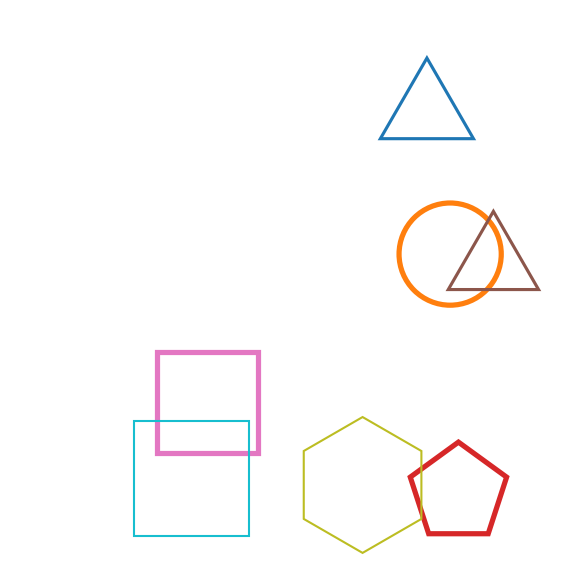[{"shape": "triangle", "thickness": 1.5, "radius": 0.47, "center": [0.739, 0.806]}, {"shape": "circle", "thickness": 2.5, "radius": 0.44, "center": [0.779, 0.559]}, {"shape": "pentagon", "thickness": 2.5, "radius": 0.44, "center": [0.794, 0.146]}, {"shape": "triangle", "thickness": 1.5, "radius": 0.45, "center": [0.854, 0.543]}, {"shape": "square", "thickness": 2.5, "radius": 0.44, "center": [0.359, 0.302]}, {"shape": "hexagon", "thickness": 1, "radius": 0.59, "center": [0.628, 0.159]}, {"shape": "square", "thickness": 1, "radius": 0.5, "center": [0.331, 0.17]}]